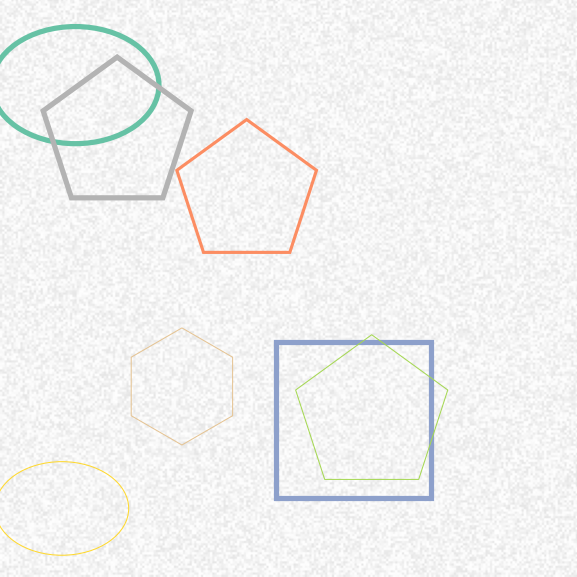[{"shape": "oval", "thickness": 2.5, "radius": 0.72, "center": [0.13, 0.852]}, {"shape": "pentagon", "thickness": 1.5, "radius": 0.64, "center": [0.427, 0.665]}, {"shape": "square", "thickness": 2.5, "radius": 0.67, "center": [0.612, 0.272]}, {"shape": "pentagon", "thickness": 0.5, "radius": 0.69, "center": [0.644, 0.281]}, {"shape": "oval", "thickness": 0.5, "radius": 0.58, "center": [0.107, 0.119]}, {"shape": "hexagon", "thickness": 0.5, "radius": 0.51, "center": [0.315, 0.33]}, {"shape": "pentagon", "thickness": 2.5, "radius": 0.67, "center": [0.203, 0.766]}]